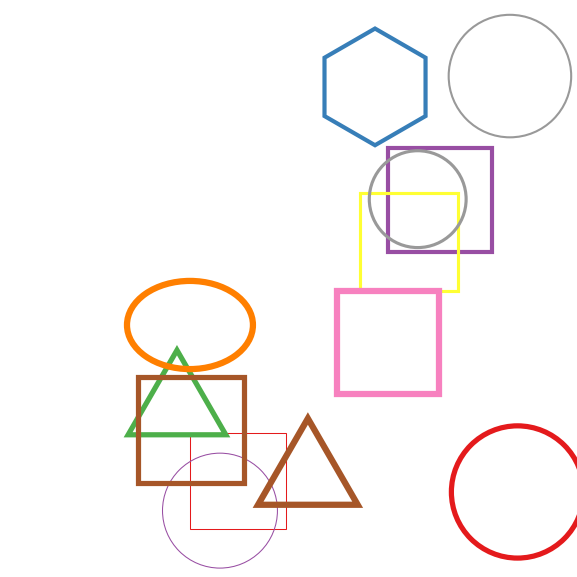[{"shape": "square", "thickness": 0.5, "radius": 0.42, "center": [0.413, 0.166]}, {"shape": "circle", "thickness": 2.5, "radius": 0.57, "center": [0.896, 0.147]}, {"shape": "hexagon", "thickness": 2, "radius": 0.51, "center": [0.649, 0.849]}, {"shape": "triangle", "thickness": 2.5, "radius": 0.49, "center": [0.306, 0.295]}, {"shape": "circle", "thickness": 0.5, "radius": 0.5, "center": [0.381, 0.115]}, {"shape": "square", "thickness": 2, "radius": 0.45, "center": [0.762, 0.653]}, {"shape": "oval", "thickness": 3, "radius": 0.55, "center": [0.329, 0.436]}, {"shape": "square", "thickness": 1.5, "radius": 0.42, "center": [0.708, 0.58]}, {"shape": "triangle", "thickness": 3, "radius": 0.5, "center": [0.533, 0.175]}, {"shape": "square", "thickness": 2.5, "radius": 0.46, "center": [0.331, 0.254]}, {"shape": "square", "thickness": 3, "radius": 0.44, "center": [0.672, 0.406]}, {"shape": "circle", "thickness": 1, "radius": 0.53, "center": [0.883, 0.867]}, {"shape": "circle", "thickness": 1.5, "radius": 0.42, "center": [0.723, 0.654]}]